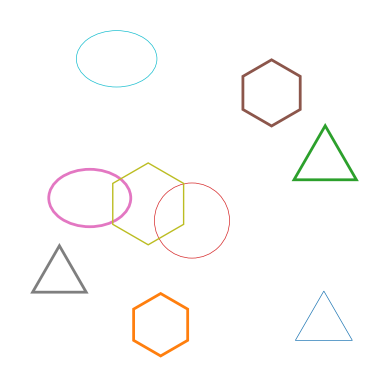[{"shape": "triangle", "thickness": 0.5, "radius": 0.43, "center": [0.841, 0.159]}, {"shape": "hexagon", "thickness": 2, "radius": 0.41, "center": [0.417, 0.157]}, {"shape": "triangle", "thickness": 2, "radius": 0.47, "center": [0.845, 0.58]}, {"shape": "circle", "thickness": 0.5, "radius": 0.49, "center": [0.499, 0.427]}, {"shape": "hexagon", "thickness": 2, "radius": 0.43, "center": [0.705, 0.759]}, {"shape": "oval", "thickness": 2, "radius": 0.53, "center": [0.233, 0.486]}, {"shape": "triangle", "thickness": 2, "radius": 0.4, "center": [0.154, 0.281]}, {"shape": "hexagon", "thickness": 1, "radius": 0.53, "center": [0.385, 0.47]}, {"shape": "oval", "thickness": 0.5, "radius": 0.52, "center": [0.303, 0.847]}]